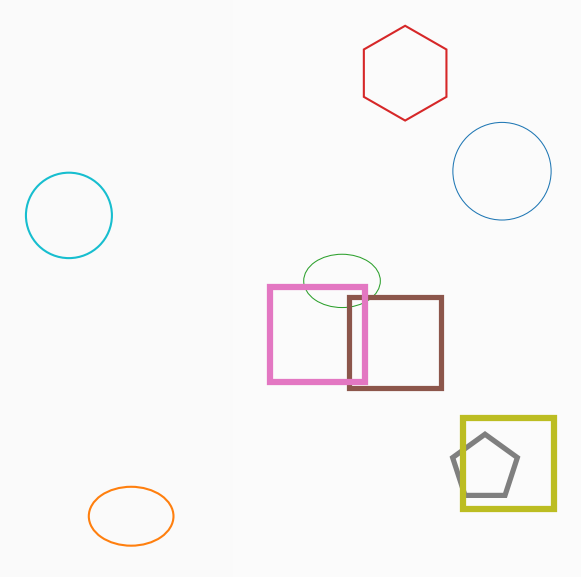[{"shape": "circle", "thickness": 0.5, "radius": 0.42, "center": [0.864, 0.703]}, {"shape": "oval", "thickness": 1, "radius": 0.36, "center": [0.226, 0.105]}, {"shape": "oval", "thickness": 0.5, "radius": 0.33, "center": [0.588, 0.513]}, {"shape": "hexagon", "thickness": 1, "radius": 0.41, "center": [0.697, 0.872]}, {"shape": "square", "thickness": 2.5, "radius": 0.4, "center": [0.68, 0.407]}, {"shape": "square", "thickness": 3, "radius": 0.41, "center": [0.546, 0.42]}, {"shape": "pentagon", "thickness": 2.5, "radius": 0.29, "center": [0.834, 0.189]}, {"shape": "square", "thickness": 3, "radius": 0.39, "center": [0.874, 0.197]}, {"shape": "circle", "thickness": 1, "radius": 0.37, "center": [0.119, 0.626]}]